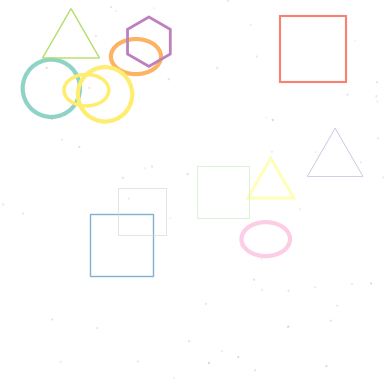[{"shape": "circle", "thickness": 3, "radius": 0.37, "center": [0.133, 0.771]}, {"shape": "triangle", "thickness": 2, "radius": 0.35, "center": [0.703, 0.52]}, {"shape": "triangle", "thickness": 0.5, "radius": 0.42, "center": [0.871, 0.584]}, {"shape": "square", "thickness": 1.5, "radius": 0.43, "center": [0.814, 0.872]}, {"shape": "square", "thickness": 1, "radius": 0.41, "center": [0.315, 0.364]}, {"shape": "oval", "thickness": 3, "radius": 0.33, "center": [0.353, 0.853]}, {"shape": "triangle", "thickness": 1, "radius": 0.43, "center": [0.184, 0.892]}, {"shape": "oval", "thickness": 3, "radius": 0.32, "center": [0.69, 0.379]}, {"shape": "square", "thickness": 0.5, "radius": 0.31, "center": [0.369, 0.452]}, {"shape": "hexagon", "thickness": 2, "radius": 0.32, "center": [0.387, 0.892]}, {"shape": "square", "thickness": 0.5, "radius": 0.34, "center": [0.58, 0.501]}, {"shape": "circle", "thickness": 3, "radius": 0.35, "center": [0.273, 0.755]}, {"shape": "oval", "thickness": 2.5, "radius": 0.29, "center": [0.224, 0.766]}]